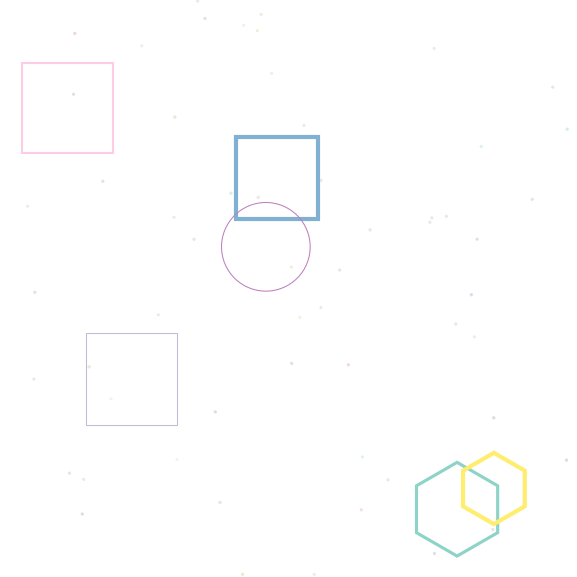[{"shape": "hexagon", "thickness": 1.5, "radius": 0.41, "center": [0.791, 0.117]}, {"shape": "square", "thickness": 0.5, "radius": 0.4, "center": [0.228, 0.343]}, {"shape": "square", "thickness": 2, "radius": 0.36, "center": [0.479, 0.692]}, {"shape": "square", "thickness": 1, "radius": 0.39, "center": [0.117, 0.812]}, {"shape": "circle", "thickness": 0.5, "radius": 0.38, "center": [0.46, 0.572]}, {"shape": "hexagon", "thickness": 2, "radius": 0.31, "center": [0.855, 0.153]}]